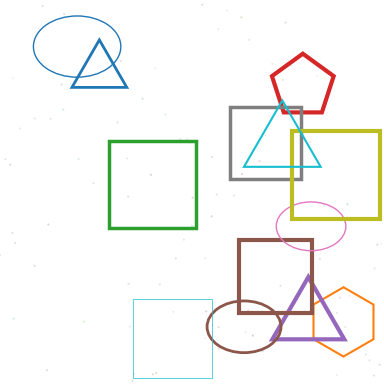[{"shape": "oval", "thickness": 1, "radius": 0.57, "center": [0.2, 0.879]}, {"shape": "triangle", "thickness": 2, "radius": 0.41, "center": [0.258, 0.814]}, {"shape": "hexagon", "thickness": 1.5, "radius": 0.45, "center": [0.892, 0.164]}, {"shape": "square", "thickness": 2.5, "radius": 0.56, "center": [0.397, 0.521]}, {"shape": "pentagon", "thickness": 3, "radius": 0.42, "center": [0.787, 0.776]}, {"shape": "triangle", "thickness": 3, "radius": 0.54, "center": [0.801, 0.173]}, {"shape": "oval", "thickness": 2, "radius": 0.48, "center": [0.634, 0.151]}, {"shape": "square", "thickness": 3, "radius": 0.48, "center": [0.715, 0.282]}, {"shape": "oval", "thickness": 1, "radius": 0.45, "center": [0.808, 0.412]}, {"shape": "square", "thickness": 2.5, "radius": 0.47, "center": [0.689, 0.628]}, {"shape": "square", "thickness": 3, "radius": 0.57, "center": [0.872, 0.546]}, {"shape": "triangle", "thickness": 1.5, "radius": 0.58, "center": [0.733, 0.624]}, {"shape": "square", "thickness": 0.5, "radius": 0.52, "center": [0.448, 0.121]}]